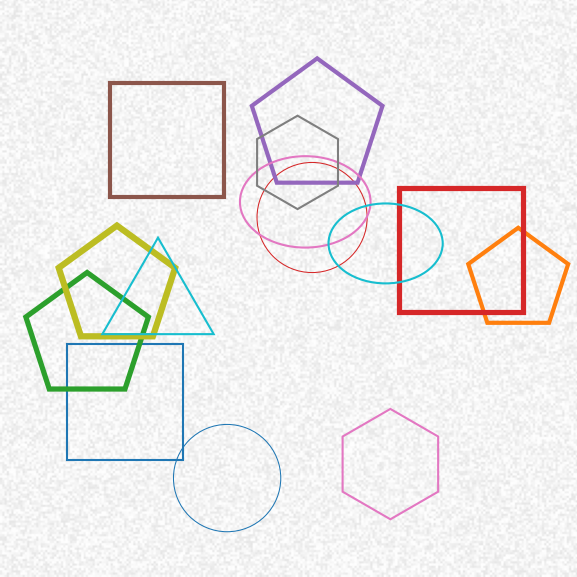[{"shape": "circle", "thickness": 0.5, "radius": 0.46, "center": [0.393, 0.171]}, {"shape": "square", "thickness": 1, "radius": 0.5, "center": [0.216, 0.303]}, {"shape": "pentagon", "thickness": 2, "radius": 0.45, "center": [0.897, 0.514]}, {"shape": "pentagon", "thickness": 2.5, "radius": 0.56, "center": [0.151, 0.416]}, {"shape": "circle", "thickness": 0.5, "radius": 0.48, "center": [0.54, 0.622]}, {"shape": "square", "thickness": 2.5, "radius": 0.54, "center": [0.799, 0.566]}, {"shape": "pentagon", "thickness": 2, "radius": 0.59, "center": [0.549, 0.779]}, {"shape": "square", "thickness": 2, "radius": 0.49, "center": [0.289, 0.756]}, {"shape": "hexagon", "thickness": 1, "radius": 0.48, "center": [0.676, 0.195]}, {"shape": "oval", "thickness": 1, "radius": 0.57, "center": [0.529, 0.65]}, {"shape": "hexagon", "thickness": 1, "radius": 0.4, "center": [0.515, 0.718]}, {"shape": "pentagon", "thickness": 3, "radius": 0.53, "center": [0.202, 0.503]}, {"shape": "oval", "thickness": 1, "radius": 0.49, "center": [0.668, 0.578]}, {"shape": "triangle", "thickness": 1, "radius": 0.56, "center": [0.274, 0.476]}]